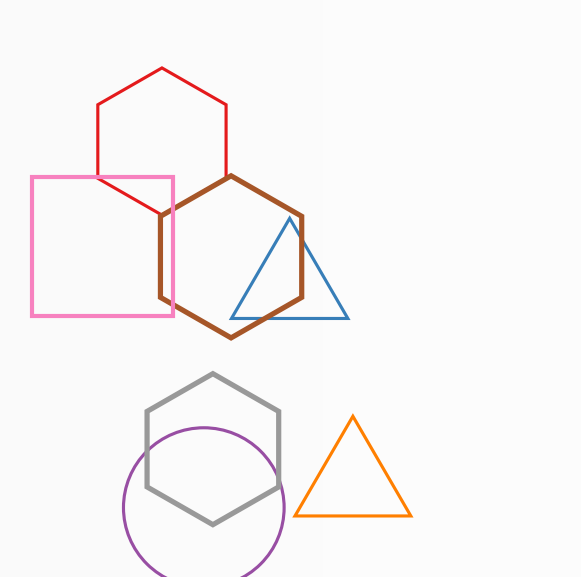[{"shape": "hexagon", "thickness": 1.5, "radius": 0.64, "center": [0.279, 0.754]}, {"shape": "triangle", "thickness": 1.5, "radius": 0.58, "center": [0.498, 0.505]}, {"shape": "circle", "thickness": 1.5, "radius": 0.69, "center": [0.351, 0.12]}, {"shape": "triangle", "thickness": 1.5, "radius": 0.58, "center": [0.607, 0.163]}, {"shape": "hexagon", "thickness": 2.5, "radius": 0.7, "center": [0.398, 0.554]}, {"shape": "square", "thickness": 2, "radius": 0.6, "center": [0.177, 0.573]}, {"shape": "hexagon", "thickness": 2.5, "radius": 0.65, "center": [0.366, 0.221]}]